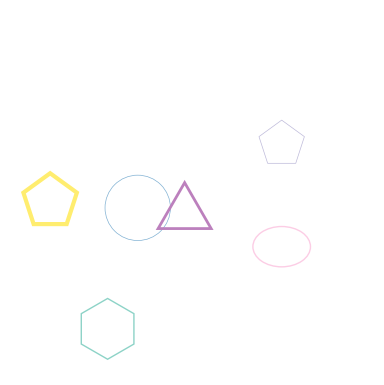[{"shape": "hexagon", "thickness": 1, "radius": 0.39, "center": [0.279, 0.146]}, {"shape": "pentagon", "thickness": 0.5, "radius": 0.31, "center": [0.732, 0.626]}, {"shape": "circle", "thickness": 0.5, "radius": 0.42, "center": [0.358, 0.46]}, {"shape": "oval", "thickness": 1, "radius": 0.37, "center": [0.732, 0.359]}, {"shape": "triangle", "thickness": 2, "radius": 0.4, "center": [0.48, 0.446]}, {"shape": "pentagon", "thickness": 3, "radius": 0.37, "center": [0.13, 0.477]}]